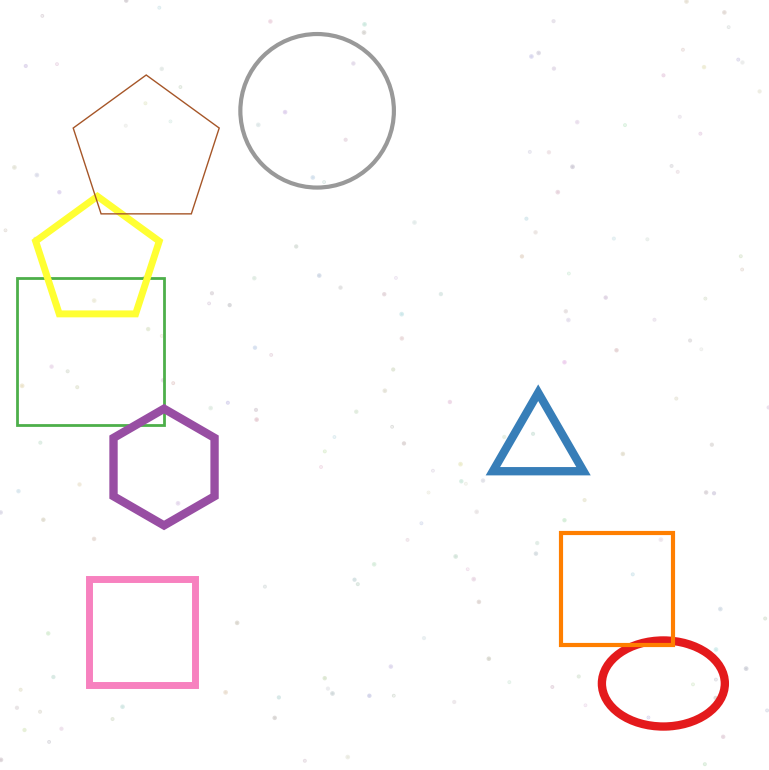[{"shape": "oval", "thickness": 3, "radius": 0.4, "center": [0.862, 0.112]}, {"shape": "triangle", "thickness": 3, "radius": 0.34, "center": [0.699, 0.422]}, {"shape": "square", "thickness": 1, "radius": 0.48, "center": [0.118, 0.543]}, {"shape": "hexagon", "thickness": 3, "radius": 0.38, "center": [0.213, 0.393]}, {"shape": "square", "thickness": 1.5, "radius": 0.36, "center": [0.801, 0.235]}, {"shape": "pentagon", "thickness": 2.5, "radius": 0.42, "center": [0.127, 0.661]}, {"shape": "pentagon", "thickness": 0.5, "radius": 0.5, "center": [0.19, 0.803]}, {"shape": "square", "thickness": 2.5, "radius": 0.35, "center": [0.185, 0.179]}, {"shape": "circle", "thickness": 1.5, "radius": 0.5, "center": [0.412, 0.856]}]